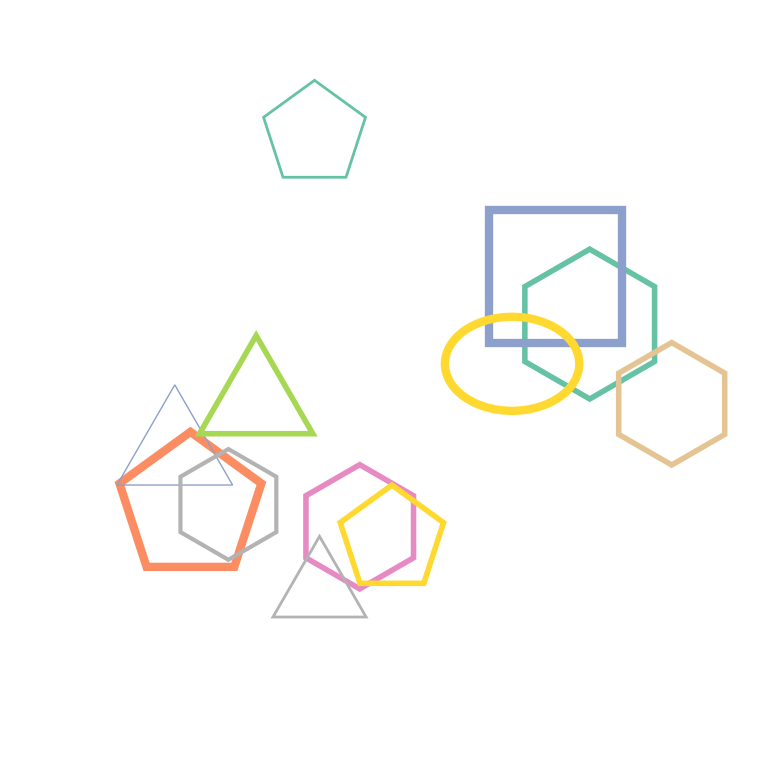[{"shape": "pentagon", "thickness": 1, "radius": 0.35, "center": [0.408, 0.826]}, {"shape": "hexagon", "thickness": 2, "radius": 0.49, "center": [0.766, 0.579]}, {"shape": "pentagon", "thickness": 3, "radius": 0.48, "center": [0.247, 0.342]}, {"shape": "triangle", "thickness": 0.5, "radius": 0.43, "center": [0.227, 0.413]}, {"shape": "square", "thickness": 3, "radius": 0.43, "center": [0.721, 0.641]}, {"shape": "hexagon", "thickness": 2, "radius": 0.4, "center": [0.467, 0.316]}, {"shape": "triangle", "thickness": 2, "radius": 0.42, "center": [0.333, 0.479]}, {"shape": "pentagon", "thickness": 2, "radius": 0.35, "center": [0.509, 0.3]}, {"shape": "oval", "thickness": 3, "radius": 0.44, "center": [0.665, 0.528]}, {"shape": "hexagon", "thickness": 2, "radius": 0.4, "center": [0.872, 0.476]}, {"shape": "hexagon", "thickness": 1.5, "radius": 0.36, "center": [0.297, 0.345]}, {"shape": "triangle", "thickness": 1, "radius": 0.35, "center": [0.415, 0.234]}]